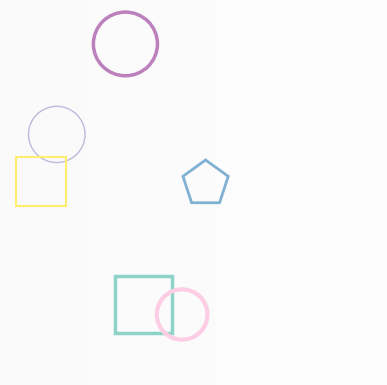[{"shape": "square", "thickness": 2.5, "radius": 0.37, "center": [0.371, 0.208]}, {"shape": "circle", "thickness": 1, "radius": 0.36, "center": [0.146, 0.651]}, {"shape": "pentagon", "thickness": 2, "radius": 0.31, "center": [0.531, 0.523]}, {"shape": "circle", "thickness": 3, "radius": 0.33, "center": [0.47, 0.183]}, {"shape": "circle", "thickness": 2.5, "radius": 0.41, "center": [0.324, 0.886]}, {"shape": "square", "thickness": 1.5, "radius": 0.32, "center": [0.105, 0.529]}]